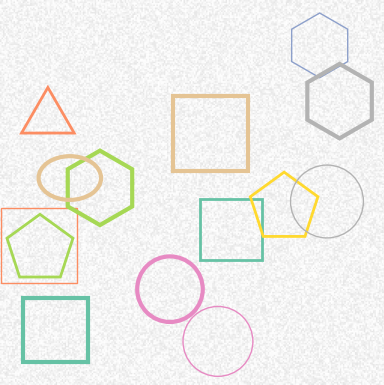[{"shape": "square", "thickness": 3, "radius": 0.42, "center": [0.145, 0.143]}, {"shape": "square", "thickness": 2, "radius": 0.4, "center": [0.6, 0.404]}, {"shape": "triangle", "thickness": 2, "radius": 0.39, "center": [0.124, 0.694]}, {"shape": "square", "thickness": 1, "radius": 0.49, "center": [0.102, 0.363]}, {"shape": "hexagon", "thickness": 1, "radius": 0.42, "center": [0.83, 0.882]}, {"shape": "circle", "thickness": 1, "radius": 0.45, "center": [0.566, 0.113]}, {"shape": "circle", "thickness": 3, "radius": 0.43, "center": [0.441, 0.249]}, {"shape": "pentagon", "thickness": 2, "radius": 0.45, "center": [0.104, 0.353]}, {"shape": "hexagon", "thickness": 3, "radius": 0.48, "center": [0.26, 0.512]}, {"shape": "pentagon", "thickness": 2, "radius": 0.46, "center": [0.738, 0.461]}, {"shape": "oval", "thickness": 3, "radius": 0.41, "center": [0.181, 0.538]}, {"shape": "square", "thickness": 3, "radius": 0.49, "center": [0.547, 0.652]}, {"shape": "hexagon", "thickness": 3, "radius": 0.48, "center": [0.882, 0.737]}, {"shape": "circle", "thickness": 1, "radius": 0.47, "center": [0.849, 0.477]}]